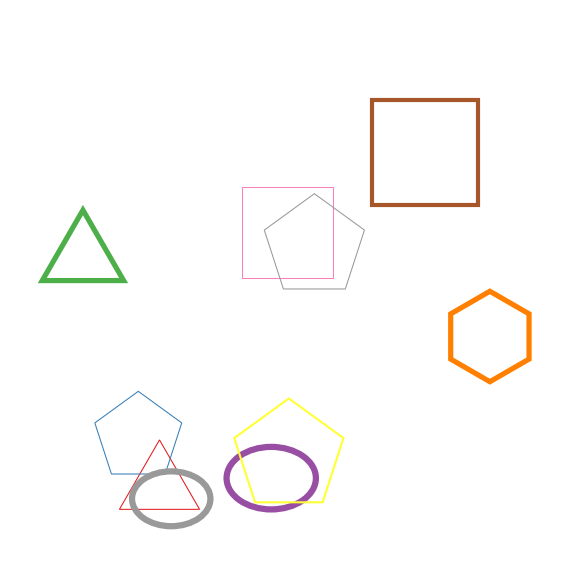[{"shape": "triangle", "thickness": 0.5, "radius": 0.4, "center": [0.276, 0.157]}, {"shape": "pentagon", "thickness": 0.5, "radius": 0.4, "center": [0.239, 0.242]}, {"shape": "triangle", "thickness": 2.5, "radius": 0.41, "center": [0.144, 0.554]}, {"shape": "oval", "thickness": 3, "radius": 0.39, "center": [0.47, 0.171]}, {"shape": "hexagon", "thickness": 2.5, "radius": 0.39, "center": [0.848, 0.416]}, {"shape": "pentagon", "thickness": 1, "radius": 0.5, "center": [0.5, 0.21]}, {"shape": "square", "thickness": 2, "radius": 0.46, "center": [0.736, 0.735]}, {"shape": "square", "thickness": 0.5, "radius": 0.39, "center": [0.498, 0.597]}, {"shape": "pentagon", "thickness": 0.5, "radius": 0.46, "center": [0.544, 0.573]}, {"shape": "oval", "thickness": 3, "radius": 0.34, "center": [0.296, 0.135]}]